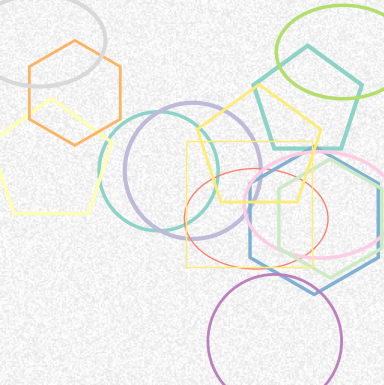[{"shape": "circle", "thickness": 2.5, "radius": 0.77, "center": [0.412, 0.555]}, {"shape": "pentagon", "thickness": 3, "radius": 0.74, "center": [0.799, 0.734]}, {"shape": "pentagon", "thickness": 2.5, "radius": 0.83, "center": [0.133, 0.579]}, {"shape": "circle", "thickness": 3, "radius": 0.88, "center": [0.501, 0.556]}, {"shape": "oval", "thickness": 1, "radius": 0.93, "center": [0.665, 0.432]}, {"shape": "hexagon", "thickness": 2.5, "radius": 0.96, "center": [0.816, 0.427]}, {"shape": "hexagon", "thickness": 2, "radius": 0.68, "center": [0.194, 0.759]}, {"shape": "oval", "thickness": 2.5, "radius": 0.87, "center": [0.891, 0.865]}, {"shape": "oval", "thickness": 2.5, "radius": 0.99, "center": [0.831, 0.468]}, {"shape": "oval", "thickness": 3, "radius": 0.86, "center": [0.103, 0.895]}, {"shape": "circle", "thickness": 2, "radius": 0.87, "center": [0.714, 0.114]}, {"shape": "hexagon", "thickness": 2.5, "radius": 0.77, "center": [0.858, 0.433]}, {"shape": "pentagon", "thickness": 2, "radius": 0.84, "center": [0.673, 0.612]}, {"shape": "square", "thickness": 1, "radius": 0.82, "center": [0.648, 0.469]}]